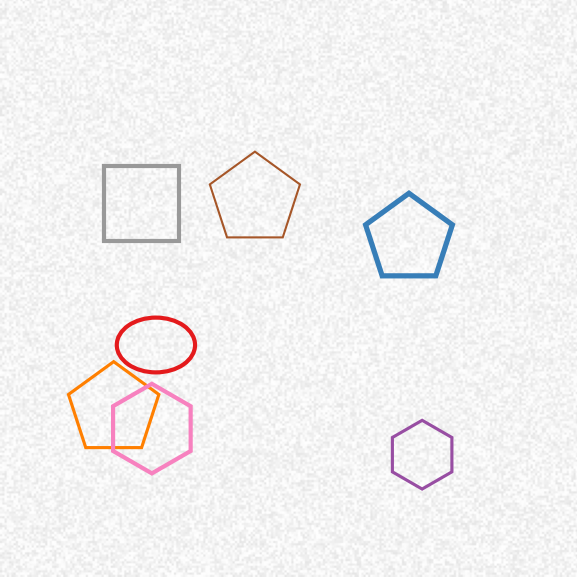[{"shape": "oval", "thickness": 2, "radius": 0.34, "center": [0.27, 0.402]}, {"shape": "pentagon", "thickness": 2.5, "radius": 0.4, "center": [0.708, 0.585]}, {"shape": "hexagon", "thickness": 1.5, "radius": 0.3, "center": [0.731, 0.212]}, {"shape": "pentagon", "thickness": 1.5, "radius": 0.41, "center": [0.197, 0.291]}, {"shape": "pentagon", "thickness": 1, "radius": 0.41, "center": [0.441, 0.654]}, {"shape": "hexagon", "thickness": 2, "radius": 0.39, "center": [0.263, 0.257]}, {"shape": "square", "thickness": 2, "radius": 0.32, "center": [0.245, 0.647]}]